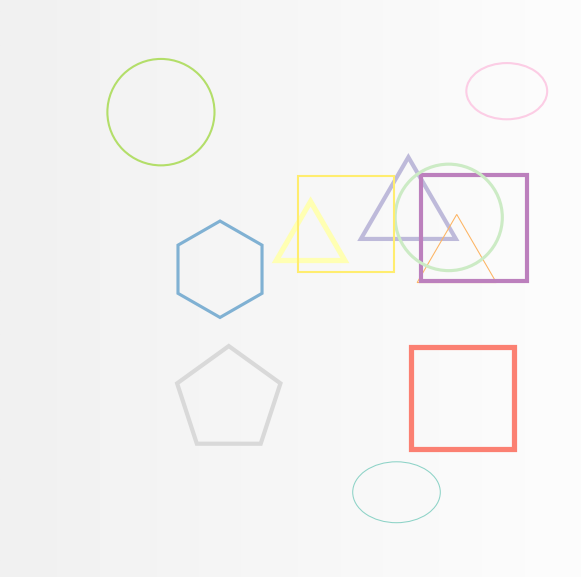[{"shape": "oval", "thickness": 0.5, "radius": 0.38, "center": [0.682, 0.147]}, {"shape": "triangle", "thickness": 2.5, "radius": 0.34, "center": [0.534, 0.582]}, {"shape": "triangle", "thickness": 2, "radius": 0.47, "center": [0.703, 0.633]}, {"shape": "square", "thickness": 2.5, "radius": 0.44, "center": [0.795, 0.31]}, {"shape": "hexagon", "thickness": 1.5, "radius": 0.42, "center": [0.379, 0.533]}, {"shape": "triangle", "thickness": 0.5, "radius": 0.39, "center": [0.786, 0.549]}, {"shape": "circle", "thickness": 1, "radius": 0.46, "center": [0.277, 0.805]}, {"shape": "oval", "thickness": 1, "radius": 0.35, "center": [0.872, 0.841]}, {"shape": "pentagon", "thickness": 2, "radius": 0.47, "center": [0.394, 0.306]}, {"shape": "square", "thickness": 2, "radius": 0.46, "center": [0.815, 0.604]}, {"shape": "circle", "thickness": 1.5, "radius": 0.46, "center": [0.772, 0.623]}, {"shape": "square", "thickness": 1, "radius": 0.41, "center": [0.596, 0.611]}]